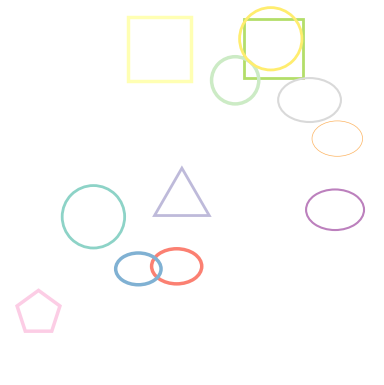[{"shape": "circle", "thickness": 2, "radius": 0.41, "center": [0.243, 0.437]}, {"shape": "square", "thickness": 2.5, "radius": 0.41, "center": [0.415, 0.873]}, {"shape": "triangle", "thickness": 2, "radius": 0.41, "center": [0.472, 0.481]}, {"shape": "oval", "thickness": 2.5, "radius": 0.33, "center": [0.459, 0.308]}, {"shape": "oval", "thickness": 2.5, "radius": 0.29, "center": [0.359, 0.302]}, {"shape": "oval", "thickness": 0.5, "radius": 0.33, "center": [0.876, 0.64]}, {"shape": "square", "thickness": 2, "radius": 0.38, "center": [0.711, 0.875]}, {"shape": "pentagon", "thickness": 2.5, "radius": 0.29, "center": [0.1, 0.187]}, {"shape": "oval", "thickness": 1.5, "radius": 0.41, "center": [0.804, 0.74]}, {"shape": "oval", "thickness": 1.5, "radius": 0.38, "center": [0.87, 0.455]}, {"shape": "circle", "thickness": 2.5, "radius": 0.31, "center": [0.611, 0.791]}, {"shape": "circle", "thickness": 2, "radius": 0.4, "center": [0.703, 0.899]}]